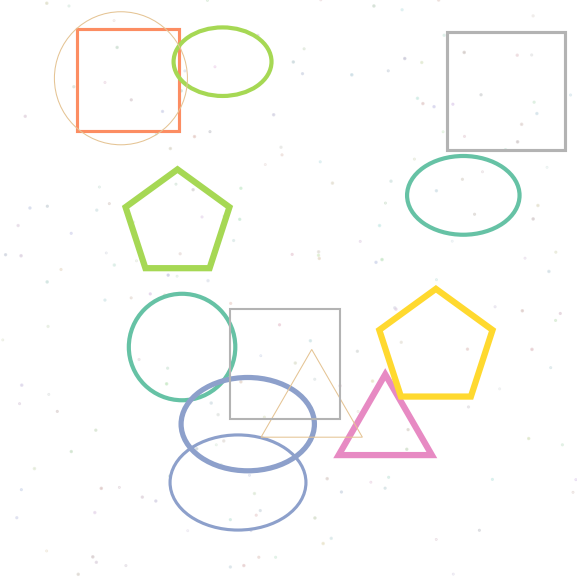[{"shape": "oval", "thickness": 2, "radius": 0.49, "center": [0.802, 0.661]}, {"shape": "circle", "thickness": 2, "radius": 0.46, "center": [0.315, 0.398]}, {"shape": "square", "thickness": 1.5, "radius": 0.44, "center": [0.222, 0.86]}, {"shape": "oval", "thickness": 2.5, "radius": 0.58, "center": [0.429, 0.265]}, {"shape": "oval", "thickness": 1.5, "radius": 0.59, "center": [0.412, 0.164]}, {"shape": "triangle", "thickness": 3, "radius": 0.47, "center": [0.667, 0.258]}, {"shape": "pentagon", "thickness": 3, "radius": 0.47, "center": [0.307, 0.611]}, {"shape": "oval", "thickness": 2, "radius": 0.42, "center": [0.385, 0.892]}, {"shape": "pentagon", "thickness": 3, "radius": 0.52, "center": [0.755, 0.396]}, {"shape": "circle", "thickness": 0.5, "radius": 0.58, "center": [0.209, 0.864]}, {"shape": "triangle", "thickness": 0.5, "radius": 0.51, "center": [0.54, 0.293]}, {"shape": "square", "thickness": 1, "radius": 0.47, "center": [0.493, 0.369]}, {"shape": "square", "thickness": 1.5, "radius": 0.51, "center": [0.876, 0.842]}]